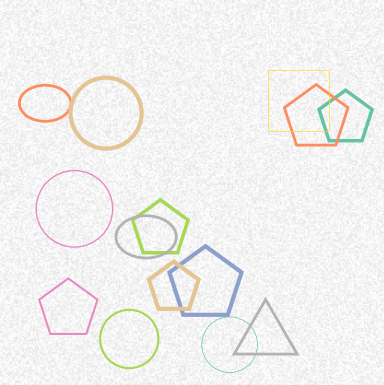[{"shape": "pentagon", "thickness": 2.5, "radius": 0.36, "center": [0.898, 0.693]}, {"shape": "circle", "thickness": 0.5, "radius": 0.36, "center": [0.597, 0.105]}, {"shape": "pentagon", "thickness": 2, "radius": 0.43, "center": [0.821, 0.693]}, {"shape": "oval", "thickness": 2, "radius": 0.33, "center": [0.117, 0.732]}, {"shape": "pentagon", "thickness": 3, "radius": 0.49, "center": [0.534, 0.262]}, {"shape": "pentagon", "thickness": 1.5, "radius": 0.4, "center": [0.177, 0.197]}, {"shape": "circle", "thickness": 1, "radius": 0.5, "center": [0.193, 0.458]}, {"shape": "pentagon", "thickness": 2.5, "radius": 0.38, "center": [0.416, 0.405]}, {"shape": "circle", "thickness": 1.5, "radius": 0.38, "center": [0.336, 0.12]}, {"shape": "square", "thickness": 0.5, "radius": 0.4, "center": [0.775, 0.739]}, {"shape": "circle", "thickness": 3, "radius": 0.46, "center": [0.276, 0.706]}, {"shape": "pentagon", "thickness": 3, "radius": 0.34, "center": [0.451, 0.253]}, {"shape": "triangle", "thickness": 2, "radius": 0.47, "center": [0.69, 0.128]}, {"shape": "oval", "thickness": 2, "radius": 0.39, "center": [0.38, 0.385]}]